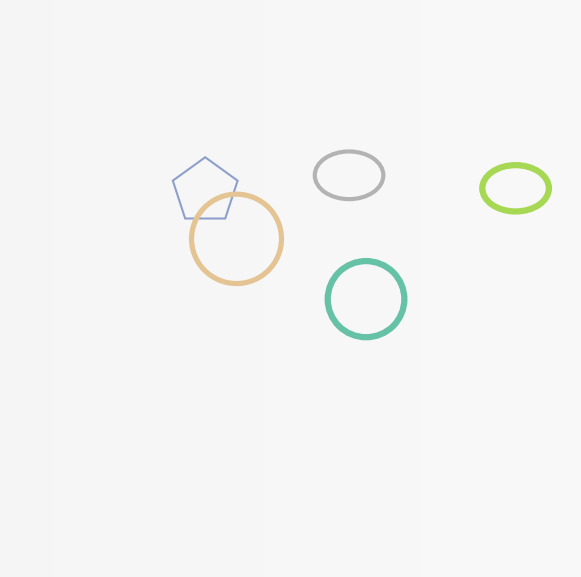[{"shape": "circle", "thickness": 3, "radius": 0.33, "center": [0.63, 0.481]}, {"shape": "pentagon", "thickness": 1, "radius": 0.29, "center": [0.353, 0.668]}, {"shape": "oval", "thickness": 3, "radius": 0.29, "center": [0.887, 0.673]}, {"shape": "circle", "thickness": 2.5, "radius": 0.39, "center": [0.407, 0.586]}, {"shape": "oval", "thickness": 2, "radius": 0.29, "center": [0.601, 0.696]}]